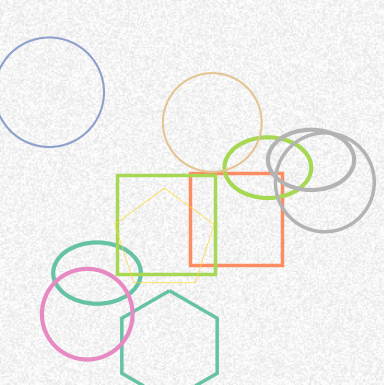[{"shape": "oval", "thickness": 3, "radius": 0.57, "center": [0.252, 0.291]}, {"shape": "hexagon", "thickness": 2.5, "radius": 0.71, "center": [0.44, 0.102]}, {"shape": "square", "thickness": 2.5, "radius": 0.6, "center": [0.614, 0.431]}, {"shape": "circle", "thickness": 1.5, "radius": 0.71, "center": [0.128, 0.76]}, {"shape": "circle", "thickness": 3, "radius": 0.59, "center": [0.227, 0.184]}, {"shape": "oval", "thickness": 3, "radius": 0.56, "center": [0.696, 0.564]}, {"shape": "square", "thickness": 2.5, "radius": 0.64, "center": [0.432, 0.416]}, {"shape": "pentagon", "thickness": 0.5, "radius": 0.68, "center": [0.427, 0.375]}, {"shape": "circle", "thickness": 1.5, "radius": 0.64, "center": [0.551, 0.682]}, {"shape": "oval", "thickness": 3, "radius": 0.56, "center": [0.808, 0.585]}, {"shape": "circle", "thickness": 2.5, "radius": 0.64, "center": [0.844, 0.526]}]